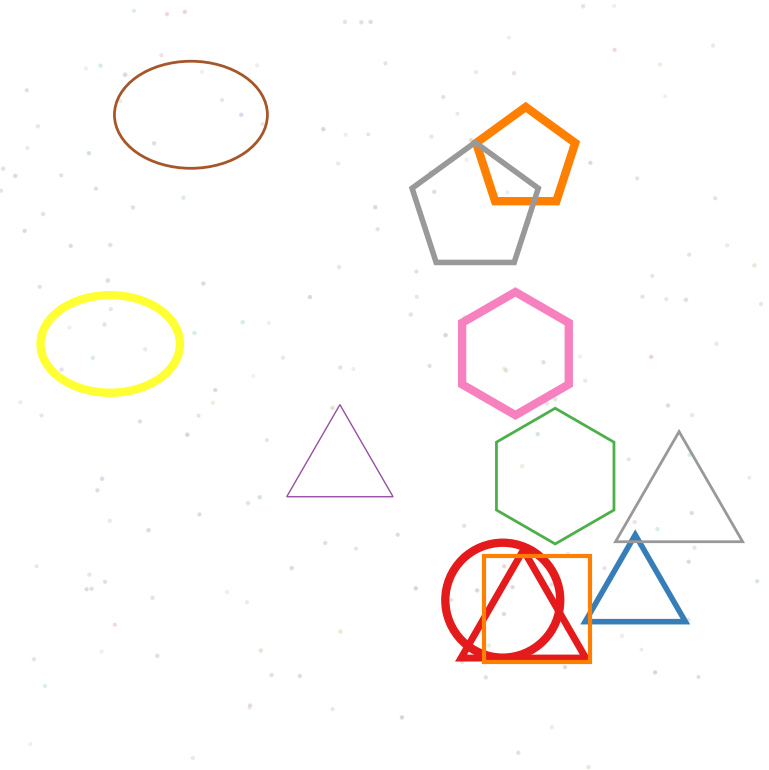[{"shape": "triangle", "thickness": 2.5, "radius": 0.47, "center": [0.68, 0.192]}, {"shape": "circle", "thickness": 3, "radius": 0.37, "center": [0.653, 0.221]}, {"shape": "triangle", "thickness": 2, "radius": 0.38, "center": [0.825, 0.23]}, {"shape": "hexagon", "thickness": 1, "radius": 0.44, "center": [0.721, 0.382]}, {"shape": "triangle", "thickness": 0.5, "radius": 0.4, "center": [0.441, 0.395]}, {"shape": "pentagon", "thickness": 3, "radius": 0.34, "center": [0.683, 0.793]}, {"shape": "square", "thickness": 1.5, "radius": 0.34, "center": [0.698, 0.21]}, {"shape": "oval", "thickness": 3, "radius": 0.45, "center": [0.143, 0.553]}, {"shape": "oval", "thickness": 1, "radius": 0.5, "center": [0.248, 0.851]}, {"shape": "hexagon", "thickness": 3, "radius": 0.4, "center": [0.669, 0.541]}, {"shape": "triangle", "thickness": 1, "radius": 0.48, "center": [0.882, 0.344]}, {"shape": "pentagon", "thickness": 2, "radius": 0.43, "center": [0.617, 0.729]}]